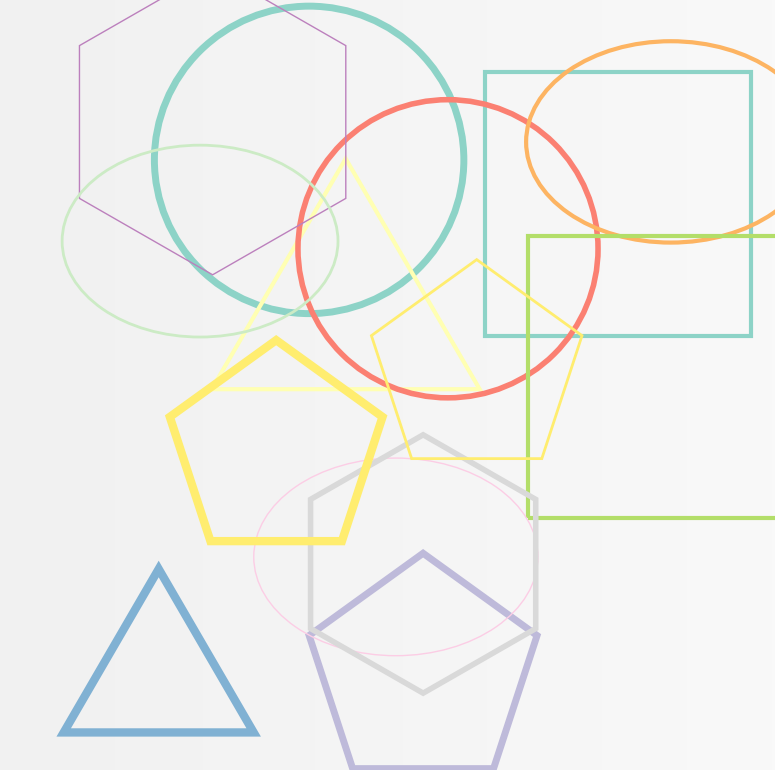[{"shape": "square", "thickness": 1.5, "radius": 0.86, "center": [0.797, 0.735]}, {"shape": "circle", "thickness": 2.5, "radius": 1.0, "center": [0.399, 0.792]}, {"shape": "triangle", "thickness": 1.5, "radius": 1.0, "center": [0.446, 0.594]}, {"shape": "pentagon", "thickness": 2.5, "radius": 0.77, "center": [0.546, 0.127]}, {"shape": "circle", "thickness": 2, "radius": 0.97, "center": [0.578, 0.677]}, {"shape": "triangle", "thickness": 3, "radius": 0.71, "center": [0.205, 0.12]}, {"shape": "oval", "thickness": 1.5, "radius": 0.93, "center": [0.866, 0.816]}, {"shape": "square", "thickness": 1.5, "radius": 0.92, "center": [0.865, 0.51]}, {"shape": "oval", "thickness": 0.5, "radius": 0.92, "center": [0.511, 0.277]}, {"shape": "hexagon", "thickness": 2, "radius": 0.84, "center": [0.546, 0.268]}, {"shape": "hexagon", "thickness": 0.5, "radius": 0.99, "center": [0.274, 0.842]}, {"shape": "oval", "thickness": 1, "radius": 0.89, "center": [0.258, 0.687]}, {"shape": "pentagon", "thickness": 3, "radius": 0.72, "center": [0.356, 0.414]}, {"shape": "pentagon", "thickness": 1, "radius": 0.71, "center": [0.615, 0.52]}]